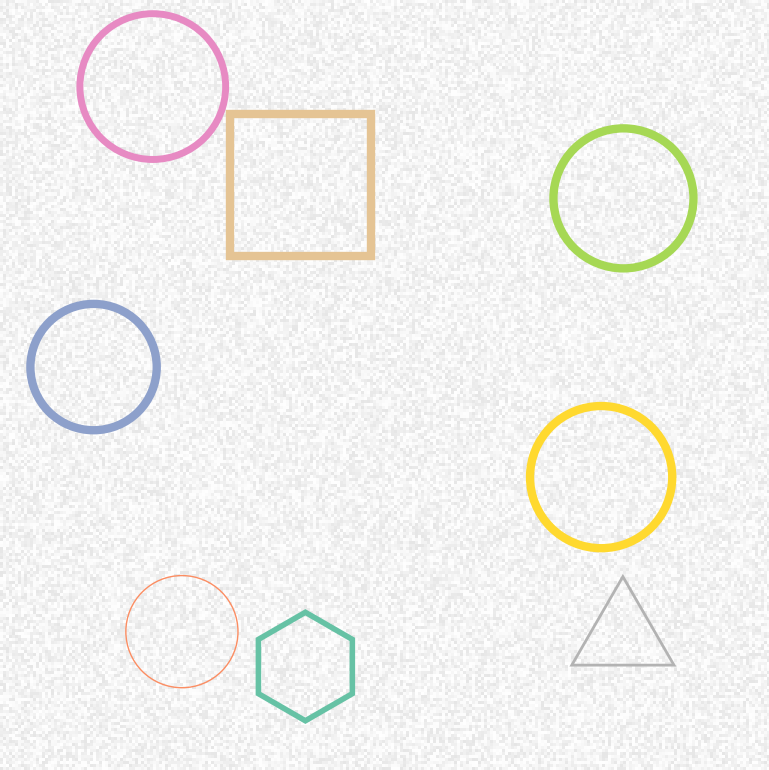[{"shape": "hexagon", "thickness": 2, "radius": 0.35, "center": [0.397, 0.134]}, {"shape": "circle", "thickness": 0.5, "radius": 0.36, "center": [0.236, 0.18]}, {"shape": "circle", "thickness": 3, "radius": 0.41, "center": [0.122, 0.523]}, {"shape": "circle", "thickness": 2.5, "radius": 0.47, "center": [0.198, 0.888]}, {"shape": "circle", "thickness": 3, "radius": 0.45, "center": [0.81, 0.742]}, {"shape": "circle", "thickness": 3, "radius": 0.46, "center": [0.781, 0.38]}, {"shape": "square", "thickness": 3, "radius": 0.46, "center": [0.39, 0.76]}, {"shape": "triangle", "thickness": 1, "radius": 0.38, "center": [0.809, 0.175]}]